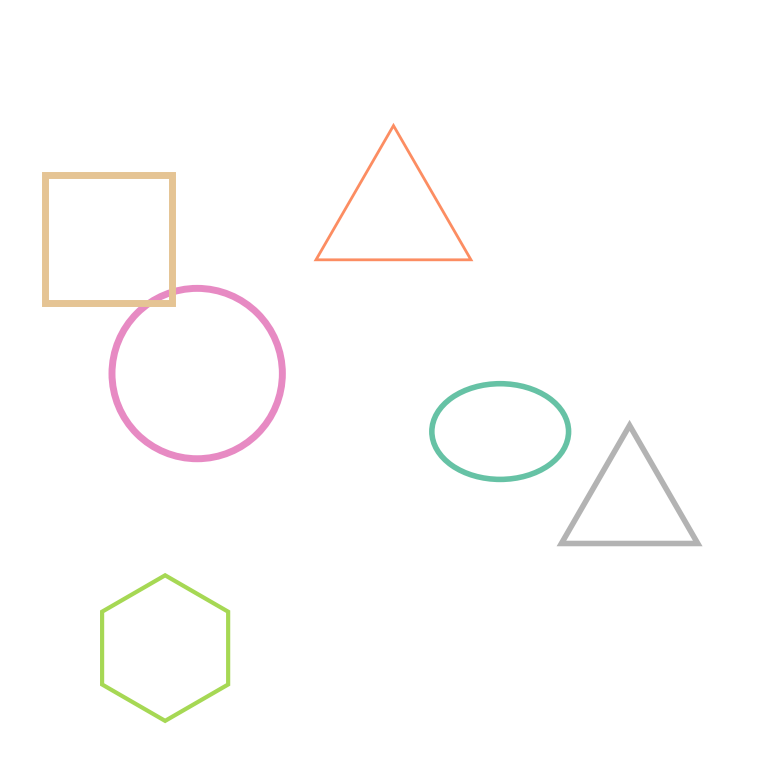[{"shape": "oval", "thickness": 2, "radius": 0.44, "center": [0.65, 0.44]}, {"shape": "triangle", "thickness": 1, "radius": 0.58, "center": [0.511, 0.721]}, {"shape": "circle", "thickness": 2.5, "radius": 0.55, "center": [0.256, 0.515]}, {"shape": "hexagon", "thickness": 1.5, "radius": 0.47, "center": [0.214, 0.158]}, {"shape": "square", "thickness": 2.5, "radius": 0.41, "center": [0.141, 0.69]}, {"shape": "triangle", "thickness": 2, "radius": 0.51, "center": [0.818, 0.345]}]